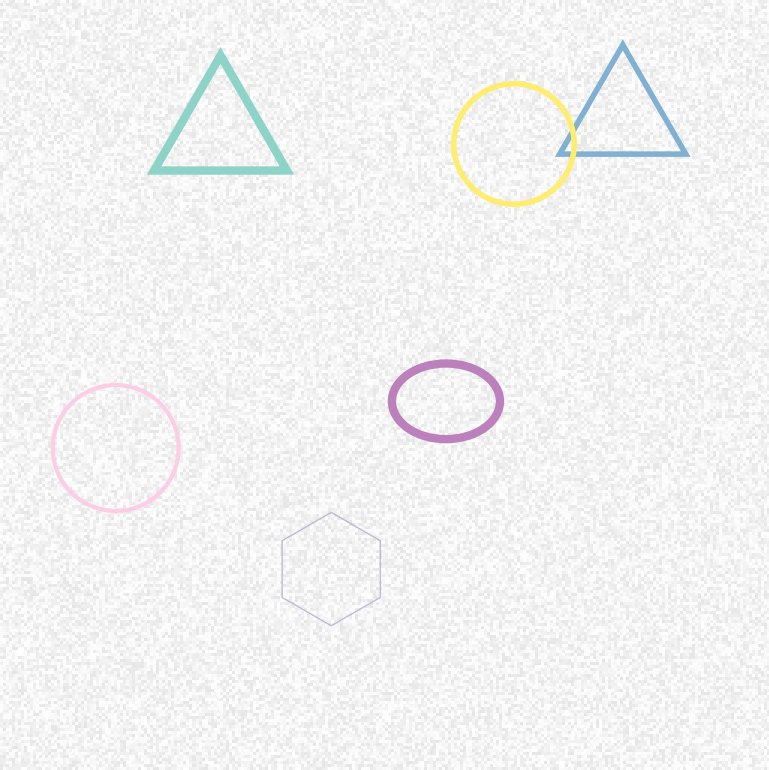[{"shape": "triangle", "thickness": 3, "radius": 0.5, "center": [0.286, 0.828]}, {"shape": "hexagon", "thickness": 0.5, "radius": 0.37, "center": [0.43, 0.261]}, {"shape": "triangle", "thickness": 2, "radius": 0.47, "center": [0.809, 0.847]}, {"shape": "circle", "thickness": 1.5, "radius": 0.41, "center": [0.15, 0.418]}, {"shape": "oval", "thickness": 3, "radius": 0.35, "center": [0.579, 0.479]}, {"shape": "circle", "thickness": 2, "radius": 0.39, "center": [0.668, 0.813]}]